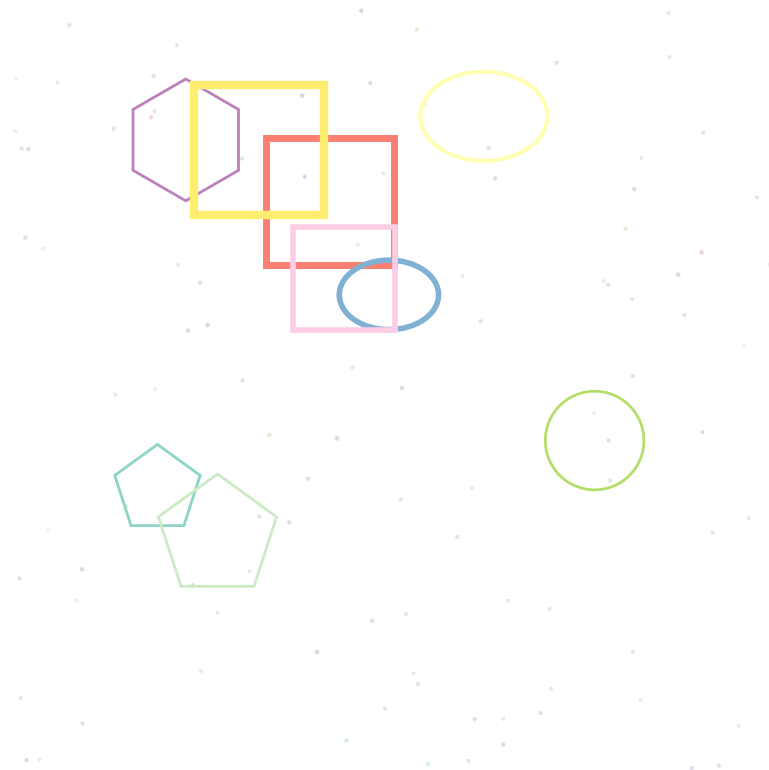[{"shape": "pentagon", "thickness": 1, "radius": 0.29, "center": [0.204, 0.365]}, {"shape": "oval", "thickness": 1.5, "radius": 0.41, "center": [0.628, 0.849]}, {"shape": "square", "thickness": 2.5, "radius": 0.41, "center": [0.429, 0.738]}, {"shape": "oval", "thickness": 2, "radius": 0.32, "center": [0.505, 0.617]}, {"shape": "circle", "thickness": 1, "radius": 0.32, "center": [0.772, 0.428]}, {"shape": "square", "thickness": 2, "radius": 0.33, "center": [0.447, 0.638]}, {"shape": "hexagon", "thickness": 1, "radius": 0.4, "center": [0.241, 0.818]}, {"shape": "pentagon", "thickness": 1, "radius": 0.4, "center": [0.282, 0.304]}, {"shape": "square", "thickness": 3, "radius": 0.42, "center": [0.336, 0.805]}]